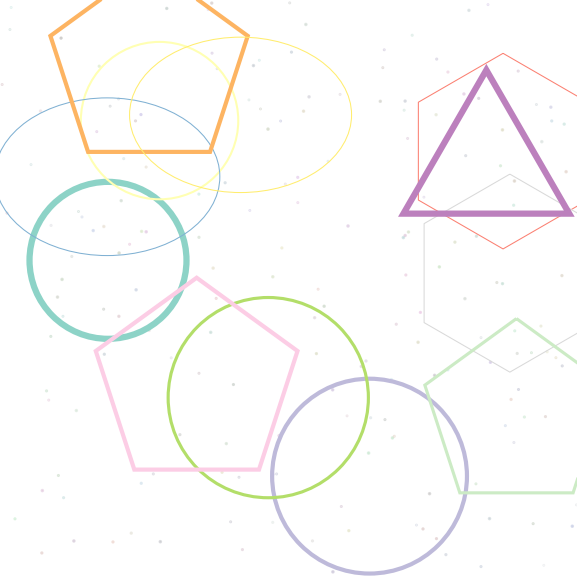[{"shape": "circle", "thickness": 3, "radius": 0.68, "center": [0.187, 0.548]}, {"shape": "circle", "thickness": 1, "radius": 0.68, "center": [0.276, 0.79]}, {"shape": "circle", "thickness": 2, "radius": 0.84, "center": [0.64, 0.175]}, {"shape": "hexagon", "thickness": 0.5, "radius": 0.85, "center": [0.871, 0.737]}, {"shape": "oval", "thickness": 0.5, "radius": 0.98, "center": [0.186, 0.693]}, {"shape": "pentagon", "thickness": 2, "radius": 0.9, "center": [0.258, 0.881]}, {"shape": "circle", "thickness": 1.5, "radius": 0.87, "center": [0.465, 0.311]}, {"shape": "pentagon", "thickness": 2, "radius": 0.92, "center": [0.341, 0.335]}, {"shape": "hexagon", "thickness": 0.5, "radius": 0.86, "center": [0.883, 0.526]}, {"shape": "triangle", "thickness": 3, "radius": 0.83, "center": [0.842, 0.712]}, {"shape": "pentagon", "thickness": 1.5, "radius": 0.83, "center": [0.894, 0.281]}, {"shape": "oval", "thickness": 0.5, "radius": 0.96, "center": [0.417, 0.8]}]